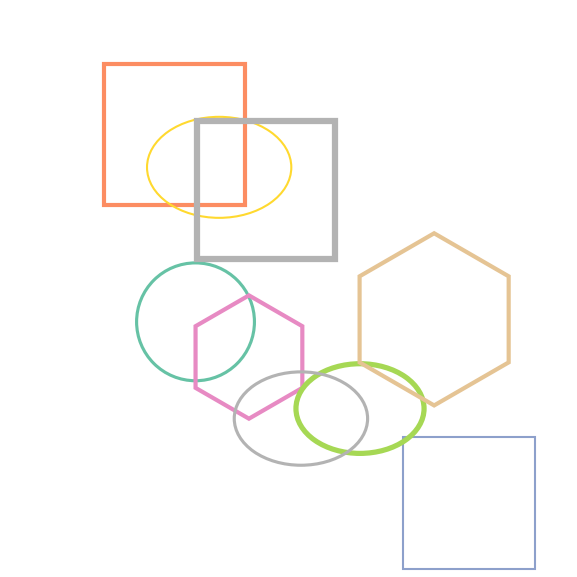[{"shape": "circle", "thickness": 1.5, "radius": 0.51, "center": [0.339, 0.442]}, {"shape": "square", "thickness": 2, "radius": 0.61, "center": [0.302, 0.767]}, {"shape": "square", "thickness": 1, "radius": 0.57, "center": [0.812, 0.128]}, {"shape": "hexagon", "thickness": 2, "radius": 0.53, "center": [0.431, 0.381]}, {"shape": "oval", "thickness": 2.5, "radius": 0.55, "center": [0.623, 0.292]}, {"shape": "oval", "thickness": 1, "radius": 0.62, "center": [0.38, 0.709]}, {"shape": "hexagon", "thickness": 2, "radius": 0.75, "center": [0.752, 0.446]}, {"shape": "square", "thickness": 3, "radius": 0.6, "center": [0.461, 0.67]}, {"shape": "oval", "thickness": 1.5, "radius": 0.58, "center": [0.521, 0.274]}]